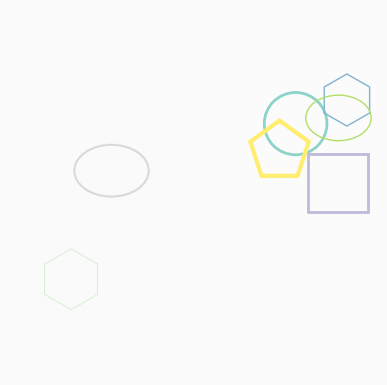[{"shape": "circle", "thickness": 2, "radius": 0.4, "center": [0.763, 0.679]}, {"shape": "square", "thickness": 2, "radius": 0.38, "center": [0.872, 0.525]}, {"shape": "hexagon", "thickness": 1, "radius": 0.34, "center": [0.895, 0.74]}, {"shape": "oval", "thickness": 1, "radius": 0.42, "center": [0.873, 0.694]}, {"shape": "oval", "thickness": 1.5, "radius": 0.48, "center": [0.288, 0.557]}, {"shape": "hexagon", "thickness": 0.5, "radius": 0.39, "center": [0.184, 0.275]}, {"shape": "pentagon", "thickness": 3, "radius": 0.4, "center": [0.721, 0.607]}]